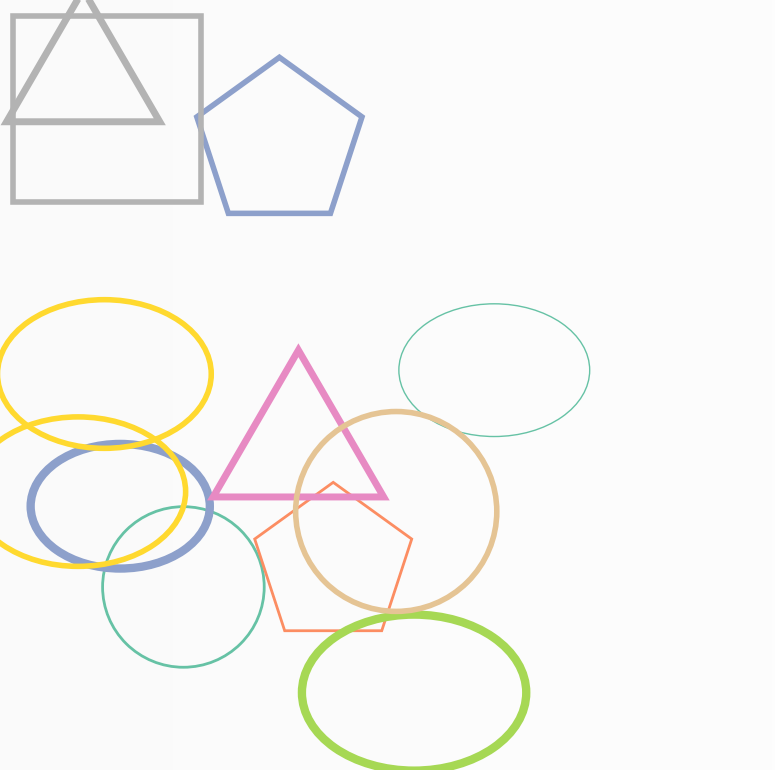[{"shape": "oval", "thickness": 0.5, "radius": 0.62, "center": [0.638, 0.519]}, {"shape": "circle", "thickness": 1, "radius": 0.52, "center": [0.237, 0.238]}, {"shape": "pentagon", "thickness": 1, "radius": 0.53, "center": [0.43, 0.267]}, {"shape": "pentagon", "thickness": 2, "radius": 0.56, "center": [0.361, 0.814]}, {"shape": "oval", "thickness": 3, "radius": 0.58, "center": [0.155, 0.343]}, {"shape": "triangle", "thickness": 2.5, "radius": 0.64, "center": [0.385, 0.418]}, {"shape": "oval", "thickness": 3, "radius": 0.72, "center": [0.534, 0.1]}, {"shape": "oval", "thickness": 2, "radius": 0.69, "center": [0.135, 0.514]}, {"shape": "oval", "thickness": 2, "radius": 0.69, "center": [0.101, 0.362]}, {"shape": "circle", "thickness": 2, "radius": 0.65, "center": [0.511, 0.336]}, {"shape": "square", "thickness": 2, "radius": 0.61, "center": [0.138, 0.858]}, {"shape": "triangle", "thickness": 2.5, "radius": 0.57, "center": [0.107, 0.899]}]